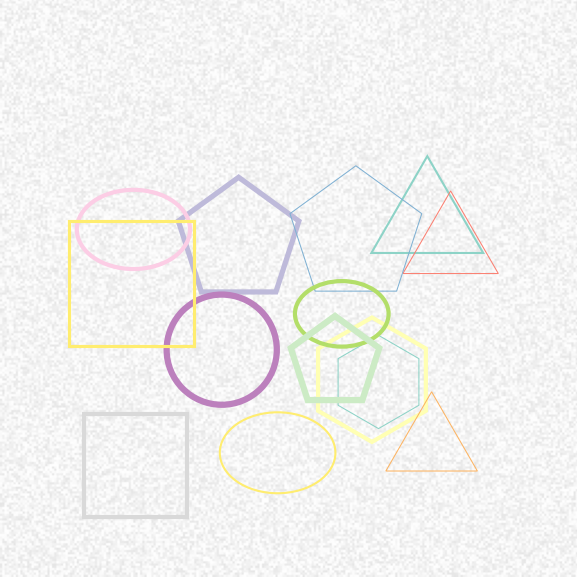[{"shape": "hexagon", "thickness": 0.5, "radius": 0.4, "center": [0.655, 0.338]}, {"shape": "triangle", "thickness": 1, "radius": 0.56, "center": [0.74, 0.617]}, {"shape": "hexagon", "thickness": 2, "radius": 0.54, "center": [0.644, 0.342]}, {"shape": "pentagon", "thickness": 2.5, "radius": 0.55, "center": [0.413, 0.582]}, {"shape": "triangle", "thickness": 0.5, "radius": 0.48, "center": [0.78, 0.573]}, {"shape": "pentagon", "thickness": 0.5, "radius": 0.6, "center": [0.616, 0.592]}, {"shape": "triangle", "thickness": 0.5, "radius": 0.46, "center": [0.747, 0.229]}, {"shape": "oval", "thickness": 2, "radius": 0.41, "center": [0.592, 0.456]}, {"shape": "oval", "thickness": 2, "radius": 0.49, "center": [0.231, 0.602]}, {"shape": "square", "thickness": 2, "radius": 0.45, "center": [0.234, 0.194]}, {"shape": "circle", "thickness": 3, "radius": 0.48, "center": [0.384, 0.394]}, {"shape": "pentagon", "thickness": 3, "radius": 0.4, "center": [0.58, 0.371]}, {"shape": "square", "thickness": 1.5, "radius": 0.54, "center": [0.228, 0.509]}, {"shape": "oval", "thickness": 1, "radius": 0.5, "center": [0.481, 0.215]}]